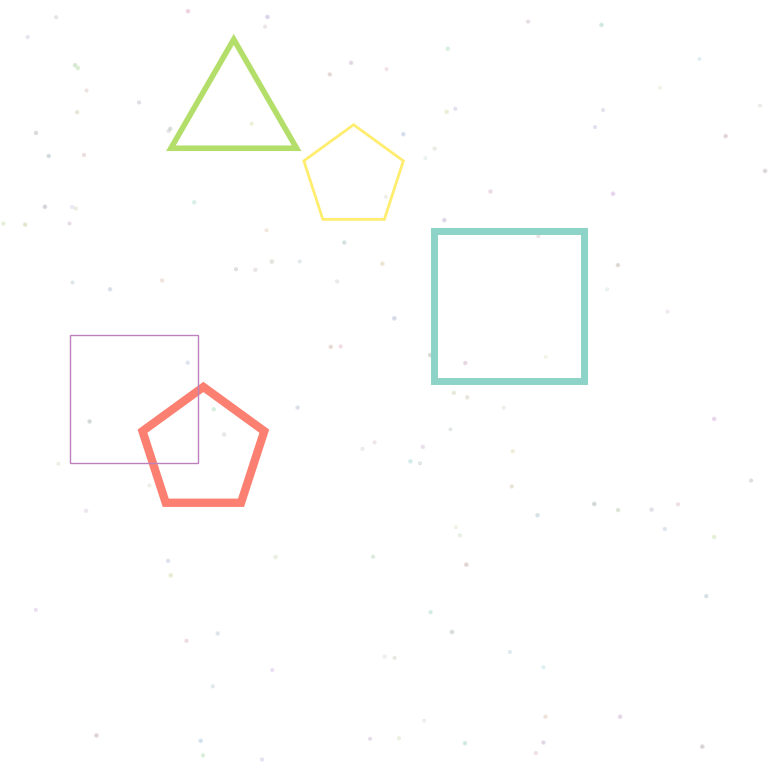[{"shape": "square", "thickness": 2.5, "radius": 0.49, "center": [0.661, 0.603]}, {"shape": "pentagon", "thickness": 3, "radius": 0.42, "center": [0.264, 0.414]}, {"shape": "triangle", "thickness": 2, "radius": 0.47, "center": [0.304, 0.855]}, {"shape": "square", "thickness": 0.5, "radius": 0.42, "center": [0.174, 0.482]}, {"shape": "pentagon", "thickness": 1, "radius": 0.34, "center": [0.459, 0.77]}]